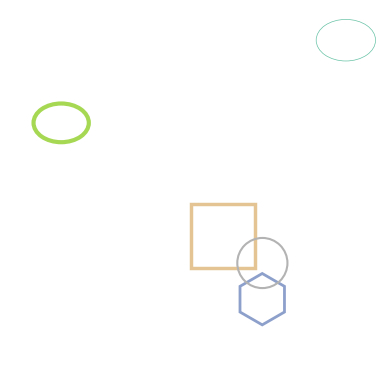[{"shape": "oval", "thickness": 0.5, "radius": 0.39, "center": [0.898, 0.896]}, {"shape": "hexagon", "thickness": 2, "radius": 0.33, "center": [0.681, 0.223]}, {"shape": "oval", "thickness": 3, "radius": 0.36, "center": [0.159, 0.681]}, {"shape": "square", "thickness": 2.5, "radius": 0.42, "center": [0.58, 0.386]}, {"shape": "circle", "thickness": 1.5, "radius": 0.33, "center": [0.681, 0.317]}]